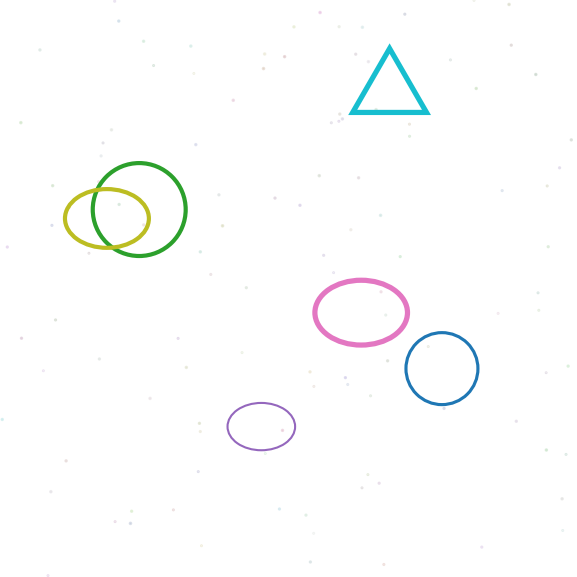[{"shape": "circle", "thickness": 1.5, "radius": 0.31, "center": [0.765, 0.361]}, {"shape": "circle", "thickness": 2, "radius": 0.4, "center": [0.241, 0.636]}, {"shape": "oval", "thickness": 1, "radius": 0.29, "center": [0.453, 0.26]}, {"shape": "oval", "thickness": 2.5, "radius": 0.4, "center": [0.625, 0.458]}, {"shape": "oval", "thickness": 2, "radius": 0.36, "center": [0.185, 0.621]}, {"shape": "triangle", "thickness": 2.5, "radius": 0.37, "center": [0.675, 0.841]}]